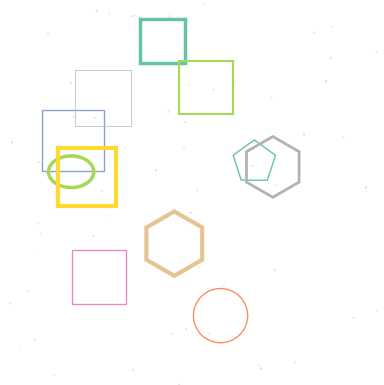[{"shape": "pentagon", "thickness": 1, "radius": 0.29, "center": [0.661, 0.579]}, {"shape": "square", "thickness": 2.5, "radius": 0.29, "center": [0.422, 0.893]}, {"shape": "circle", "thickness": 1, "radius": 0.35, "center": [0.573, 0.18]}, {"shape": "square", "thickness": 1, "radius": 0.4, "center": [0.189, 0.635]}, {"shape": "square", "thickness": 1, "radius": 0.35, "center": [0.257, 0.281]}, {"shape": "square", "thickness": 1.5, "radius": 0.35, "center": [0.535, 0.773]}, {"shape": "oval", "thickness": 2.5, "radius": 0.29, "center": [0.185, 0.554]}, {"shape": "square", "thickness": 3, "radius": 0.38, "center": [0.225, 0.541]}, {"shape": "hexagon", "thickness": 3, "radius": 0.42, "center": [0.453, 0.367]}, {"shape": "square", "thickness": 0.5, "radius": 0.36, "center": [0.267, 0.745]}, {"shape": "hexagon", "thickness": 2, "radius": 0.39, "center": [0.709, 0.566]}]